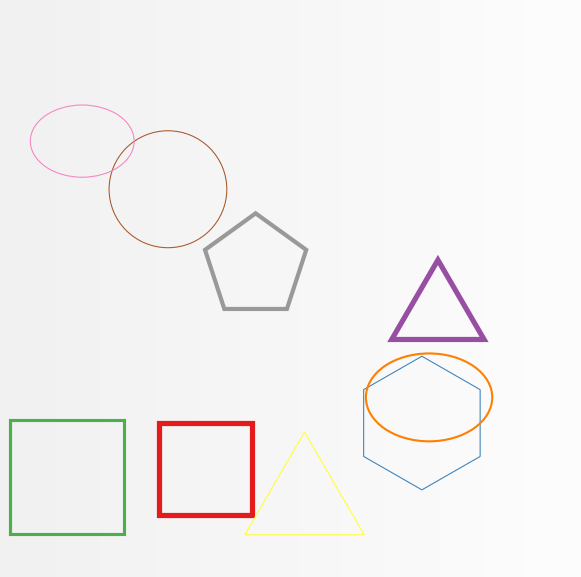[{"shape": "square", "thickness": 2.5, "radius": 0.4, "center": [0.354, 0.187]}, {"shape": "hexagon", "thickness": 0.5, "radius": 0.58, "center": [0.726, 0.267]}, {"shape": "square", "thickness": 1.5, "radius": 0.49, "center": [0.115, 0.174]}, {"shape": "triangle", "thickness": 2.5, "radius": 0.46, "center": [0.753, 0.457]}, {"shape": "oval", "thickness": 1, "radius": 0.54, "center": [0.738, 0.311]}, {"shape": "triangle", "thickness": 0.5, "radius": 0.59, "center": [0.524, 0.132]}, {"shape": "circle", "thickness": 0.5, "radius": 0.51, "center": [0.289, 0.671]}, {"shape": "oval", "thickness": 0.5, "radius": 0.45, "center": [0.141, 0.755]}, {"shape": "pentagon", "thickness": 2, "radius": 0.46, "center": [0.44, 0.538]}]